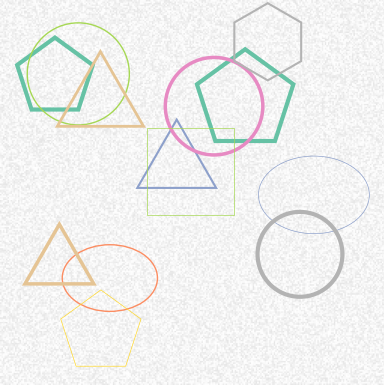[{"shape": "pentagon", "thickness": 3, "radius": 0.66, "center": [0.637, 0.74]}, {"shape": "pentagon", "thickness": 3, "radius": 0.52, "center": [0.143, 0.799]}, {"shape": "oval", "thickness": 1, "radius": 0.62, "center": [0.285, 0.278]}, {"shape": "oval", "thickness": 0.5, "radius": 0.72, "center": [0.815, 0.494]}, {"shape": "triangle", "thickness": 1.5, "radius": 0.59, "center": [0.459, 0.571]}, {"shape": "circle", "thickness": 2.5, "radius": 0.63, "center": [0.556, 0.724]}, {"shape": "circle", "thickness": 1, "radius": 0.66, "center": [0.203, 0.808]}, {"shape": "square", "thickness": 0.5, "radius": 0.57, "center": [0.495, 0.556]}, {"shape": "pentagon", "thickness": 0.5, "radius": 0.55, "center": [0.262, 0.137]}, {"shape": "triangle", "thickness": 2.5, "radius": 0.52, "center": [0.154, 0.314]}, {"shape": "triangle", "thickness": 2, "radius": 0.65, "center": [0.261, 0.737]}, {"shape": "hexagon", "thickness": 1.5, "radius": 0.5, "center": [0.695, 0.891]}, {"shape": "circle", "thickness": 3, "radius": 0.55, "center": [0.779, 0.339]}]